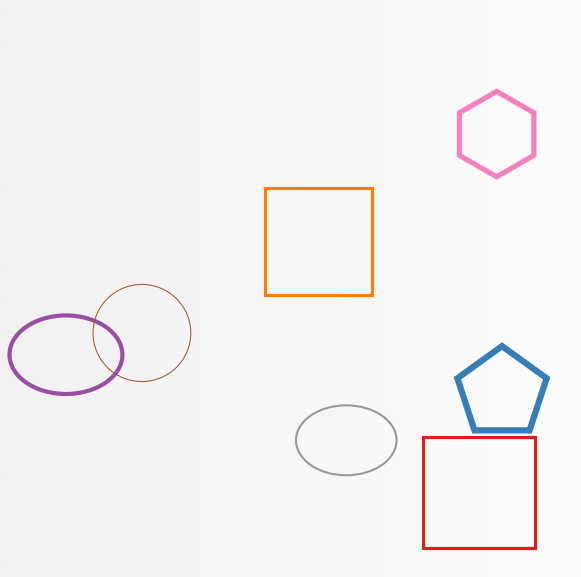[{"shape": "square", "thickness": 1.5, "radius": 0.48, "center": [0.824, 0.146]}, {"shape": "pentagon", "thickness": 3, "radius": 0.4, "center": [0.864, 0.319]}, {"shape": "oval", "thickness": 2, "radius": 0.49, "center": [0.113, 0.385]}, {"shape": "square", "thickness": 1.5, "radius": 0.46, "center": [0.548, 0.58]}, {"shape": "circle", "thickness": 0.5, "radius": 0.42, "center": [0.244, 0.422]}, {"shape": "hexagon", "thickness": 2.5, "radius": 0.37, "center": [0.854, 0.767]}, {"shape": "oval", "thickness": 1, "radius": 0.43, "center": [0.596, 0.237]}]